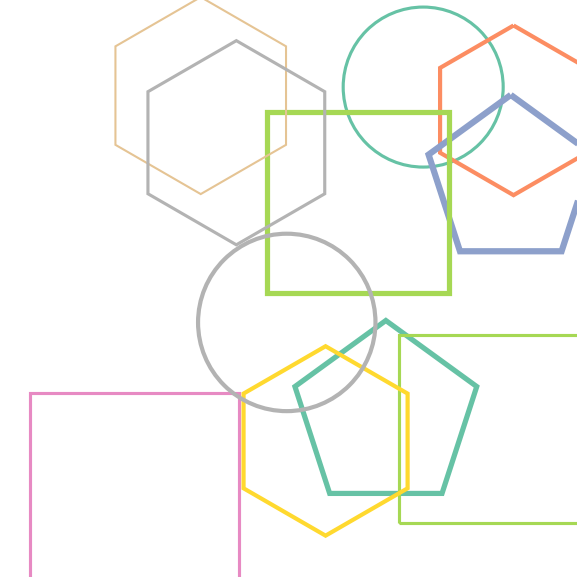[{"shape": "circle", "thickness": 1.5, "radius": 0.69, "center": [0.733, 0.848]}, {"shape": "pentagon", "thickness": 2.5, "radius": 0.83, "center": [0.668, 0.279]}, {"shape": "hexagon", "thickness": 2, "radius": 0.73, "center": [0.889, 0.808]}, {"shape": "pentagon", "thickness": 3, "radius": 0.75, "center": [0.884, 0.685]}, {"shape": "square", "thickness": 1.5, "radius": 0.9, "center": [0.233, 0.139]}, {"shape": "square", "thickness": 1.5, "radius": 0.81, "center": [0.854, 0.257]}, {"shape": "square", "thickness": 2.5, "radius": 0.79, "center": [0.62, 0.648]}, {"shape": "hexagon", "thickness": 2, "radius": 0.82, "center": [0.564, 0.236]}, {"shape": "hexagon", "thickness": 1, "radius": 0.85, "center": [0.348, 0.834]}, {"shape": "circle", "thickness": 2, "radius": 0.77, "center": [0.497, 0.441]}, {"shape": "hexagon", "thickness": 1.5, "radius": 0.88, "center": [0.409, 0.752]}]